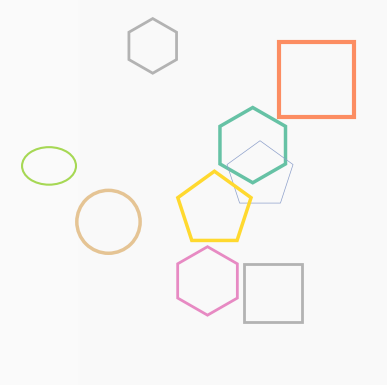[{"shape": "hexagon", "thickness": 2.5, "radius": 0.49, "center": [0.652, 0.623]}, {"shape": "square", "thickness": 3, "radius": 0.49, "center": [0.816, 0.793]}, {"shape": "pentagon", "thickness": 0.5, "radius": 0.45, "center": [0.671, 0.545]}, {"shape": "hexagon", "thickness": 2, "radius": 0.44, "center": [0.536, 0.27]}, {"shape": "oval", "thickness": 1.5, "radius": 0.35, "center": [0.127, 0.569]}, {"shape": "pentagon", "thickness": 2.5, "radius": 0.5, "center": [0.553, 0.456]}, {"shape": "circle", "thickness": 2.5, "radius": 0.41, "center": [0.28, 0.424]}, {"shape": "hexagon", "thickness": 2, "radius": 0.35, "center": [0.394, 0.881]}, {"shape": "square", "thickness": 2, "radius": 0.37, "center": [0.705, 0.238]}]